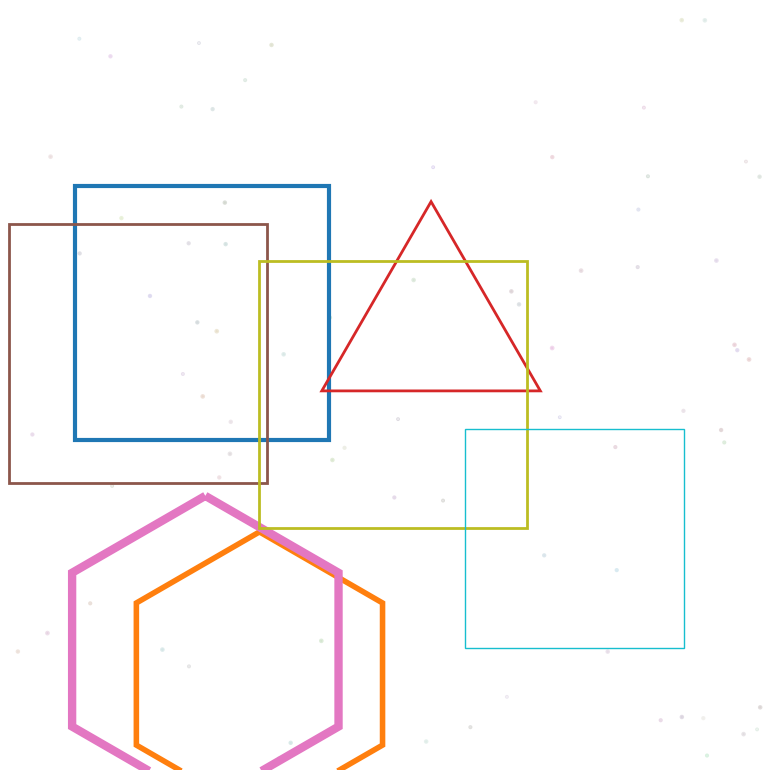[{"shape": "square", "thickness": 1.5, "radius": 0.83, "center": [0.263, 0.594]}, {"shape": "hexagon", "thickness": 2, "radius": 0.92, "center": [0.337, 0.125]}, {"shape": "triangle", "thickness": 1, "radius": 0.82, "center": [0.56, 0.574]}, {"shape": "square", "thickness": 1, "radius": 0.84, "center": [0.179, 0.541]}, {"shape": "hexagon", "thickness": 3, "radius": 1.0, "center": [0.267, 0.156]}, {"shape": "square", "thickness": 1, "radius": 0.87, "center": [0.51, 0.487]}, {"shape": "square", "thickness": 0.5, "radius": 0.71, "center": [0.746, 0.3]}]